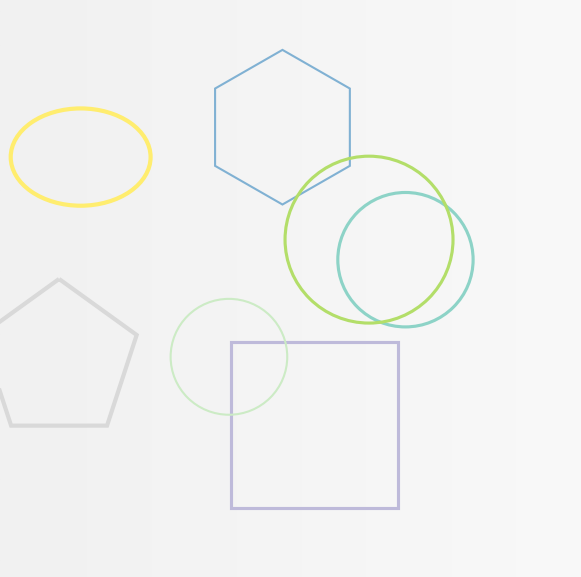[{"shape": "circle", "thickness": 1.5, "radius": 0.58, "center": [0.698, 0.549]}, {"shape": "square", "thickness": 1.5, "radius": 0.72, "center": [0.541, 0.263]}, {"shape": "hexagon", "thickness": 1, "radius": 0.67, "center": [0.486, 0.779]}, {"shape": "circle", "thickness": 1.5, "radius": 0.72, "center": [0.635, 0.584]}, {"shape": "pentagon", "thickness": 2, "radius": 0.7, "center": [0.102, 0.376]}, {"shape": "circle", "thickness": 1, "radius": 0.5, "center": [0.394, 0.381]}, {"shape": "oval", "thickness": 2, "radius": 0.6, "center": [0.139, 0.727]}]